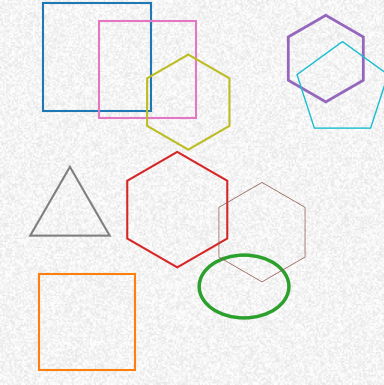[{"shape": "square", "thickness": 1.5, "radius": 0.7, "center": [0.253, 0.852]}, {"shape": "square", "thickness": 1.5, "radius": 0.63, "center": [0.225, 0.163]}, {"shape": "oval", "thickness": 2.5, "radius": 0.58, "center": [0.634, 0.256]}, {"shape": "hexagon", "thickness": 1.5, "radius": 0.75, "center": [0.46, 0.455]}, {"shape": "hexagon", "thickness": 2, "radius": 0.56, "center": [0.846, 0.848]}, {"shape": "hexagon", "thickness": 0.5, "radius": 0.65, "center": [0.68, 0.397]}, {"shape": "square", "thickness": 1.5, "radius": 0.63, "center": [0.383, 0.82]}, {"shape": "triangle", "thickness": 1.5, "radius": 0.6, "center": [0.182, 0.448]}, {"shape": "hexagon", "thickness": 1.5, "radius": 0.62, "center": [0.489, 0.735]}, {"shape": "pentagon", "thickness": 1, "radius": 0.62, "center": [0.89, 0.768]}]